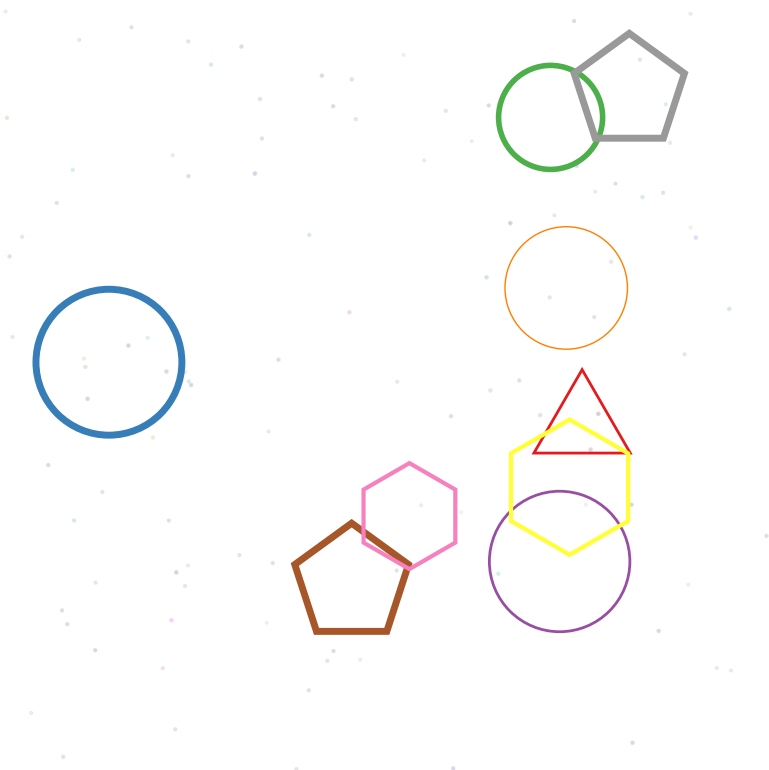[{"shape": "triangle", "thickness": 1, "radius": 0.36, "center": [0.756, 0.448]}, {"shape": "circle", "thickness": 2.5, "radius": 0.47, "center": [0.141, 0.53]}, {"shape": "circle", "thickness": 2, "radius": 0.34, "center": [0.715, 0.848]}, {"shape": "circle", "thickness": 1, "radius": 0.46, "center": [0.727, 0.271]}, {"shape": "circle", "thickness": 0.5, "radius": 0.4, "center": [0.735, 0.626]}, {"shape": "hexagon", "thickness": 1.5, "radius": 0.44, "center": [0.74, 0.367]}, {"shape": "pentagon", "thickness": 2.5, "radius": 0.39, "center": [0.457, 0.243]}, {"shape": "hexagon", "thickness": 1.5, "radius": 0.34, "center": [0.532, 0.33]}, {"shape": "pentagon", "thickness": 2.5, "radius": 0.38, "center": [0.817, 0.881]}]